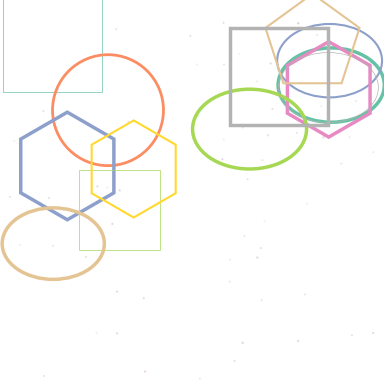[{"shape": "square", "thickness": 0.5, "radius": 0.64, "center": [0.136, 0.889]}, {"shape": "oval", "thickness": 2.5, "radius": 0.69, "center": [0.86, 0.779]}, {"shape": "circle", "thickness": 2, "radius": 0.72, "center": [0.28, 0.714]}, {"shape": "oval", "thickness": 1.5, "radius": 0.68, "center": [0.856, 0.842]}, {"shape": "hexagon", "thickness": 2.5, "radius": 0.7, "center": [0.175, 0.569]}, {"shape": "hexagon", "thickness": 2.5, "radius": 0.62, "center": [0.854, 0.768]}, {"shape": "oval", "thickness": 2.5, "radius": 0.74, "center": [0.648, 0.665]}, {"shape": "square", "thickness": 0.5, "radius": 0.52, "center": [0.311, 0.454]}, {"shape": "hexagon", "thickness": 1.5, "radius": 0.63, "center": [0.347, 0.561]}, {"shape": "oval", "thickness": 2.5, "radius": 0.66, "center": [0.138, 0.367]}, {"shape": "pentagon", "thickness": 1.5, "radius": 0.64, "center": [0.812, 0.888]}, {"shape": "oval", "thickness": 0.5, "radius": 0.65, "center": [0.853, 0.773]}, {"shape": "square", "thickness": 2.5, "radius": 0.63, "center": [0.725, 0.801]}]